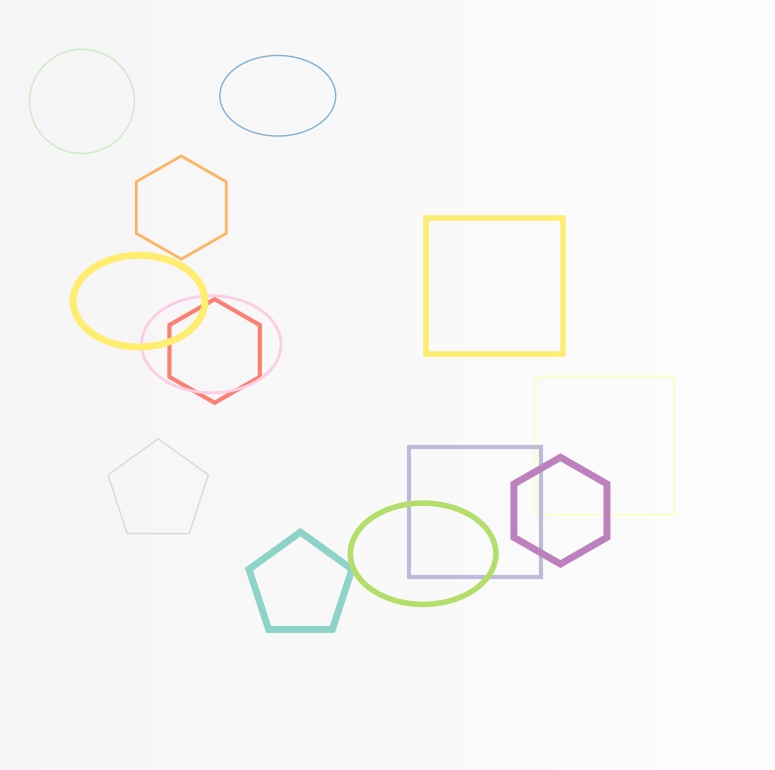[{"shape": "pentagon", "thickness": 2.5, "radius": 0.35, "center": [0.388, 0.239]}, {"shape": "square", "thickness": 0.5, "radius": 0.45, "center": [0.78, 0.422]}, {"shape": "square", "thickness": 1.5, "radius": 0.42, "center": [0.613, 0.335]}, {"shape": "hexagon", "thickness": 1.5, "radius": 0.34, "center": [0.277, 0.544]}, {"shape": "oval", "thickness": 0.5, "radius": 0.37, "center": [0.358, 0.876]}, {"shape": "hexagon", "thickness": 1, "radius": 0.34, "center": [0.234, 0.73]}, {"shape": "oval", "thickness": 2, "radius": 0.47, "center": [0.546, 0.281]}, {"shape": "oval", "thickness": 1, "radius": 0.45, "center": [0.273, 0.553]}, {"shape": "pentagon", "thickness": 0.5, "radius": 0.34, "center": [0.204, 0.362]}, {"shape": "hexagon", "thickness": 2.5, "radius": 0.35, "center": [0.723, 0.337]}, {"shape": "circle", "thickness": 0.5, "radius": 0.34, "center": [0.106, 0.868]}, {"shape": "square", "thickness": 2, "radius": 0.44, "center": [0.638, 0.629]}, {"shape": "oval", "thickness": 2.5, "radius": 0.43, "center": [0.179, 0.609]}]